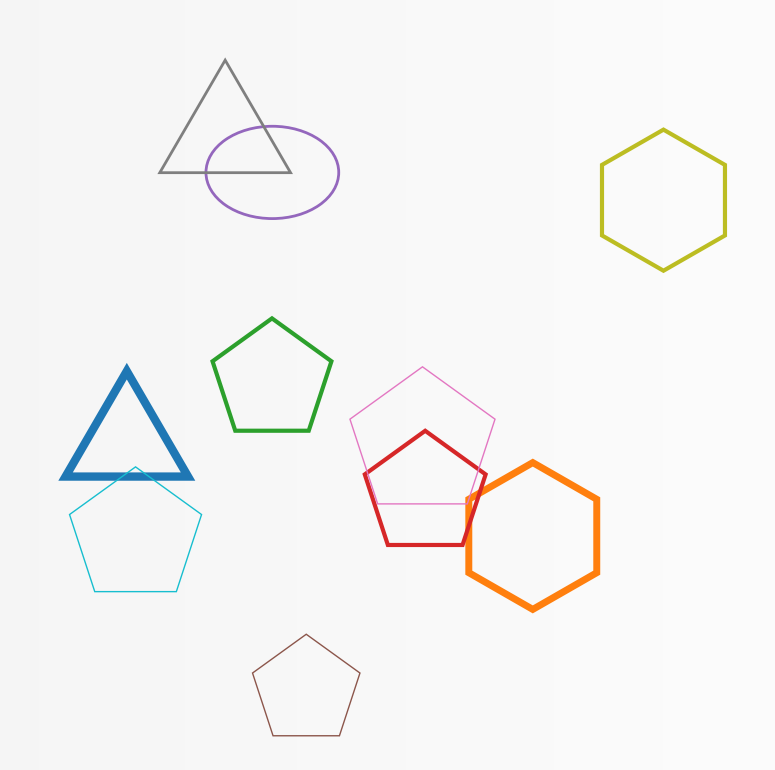[{"shape": "triangle", "thickness": 3, "radius": 0.46, "center": [0.164, 0.427]}, {"shape": "hexagon", "thickness": 2.5, "radius": 0.48, "center": [0.687, 0.304]}, {"shape": "pentagon", "thickness": 1.5, "radius": 0.4, "center": [0.351, 0.506]}, {"shape": "pentagon", "thickness": 1.5, "radius": 0.41, "center": [0.549, 0.359]}, {"shape": "oval", "thickness": 1, "radius": 0.43, "center": [0.351, 0.776]}, {"shape": "pentagon", "thickness": 0.5, "radius": 0.36, "center": [0.395, 0.103]}, {"shape": "pentagon", "thickness": 0.5, "radius": 0.49, "center": [0.545, 0.425]}, {"shape": "triangle", "thickness": 1, "radius": 0.49, "center": [0.291, 0.824]}, {"shape": "hexagon", "thickness": 1.5, "radius": 0.46, "center": [0.856, 0.74]}, {"shape": "pentagon", "thickness": 0.5, "radius": 0.45, "center": [0.175, 0.304]}]